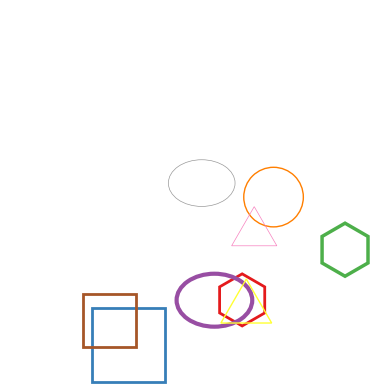[{"shape": "hexagon", "thickness": 2, "radius": 0.34, "center": [0.629, 0.221]}, {"shape": "square", "thickness": 2, "radius": 0.48, "center": [0.333, 0.104]}, {"shape": "hexagon", "thickness": 2.5, "radius": 0.34, "center": [0.896, 0.351]}, {"shape": "oval", "thickness": 3, "radius": 0.49, "center": [0.557, 0.22]}, {"shape": "circle", "thickness": 1, "radius": 0.39, "center": [0.711, 0.488]}, {"shape": "triangle", "thickness": 1, "radius": 0.38, "center": [0.64, 0.199]}, {"shape": "square", "thickness": 2, "radius": 0.35, "center": [0.284, 0.167]}, {"shape": "triangle", "thickness": 0.5, "radius": 0.34, "center": [0.66, 0.395]}, {"shape": "oval", "thickness": 0.5, "radius": 0.43, "center": [0.524, 0.524]}]